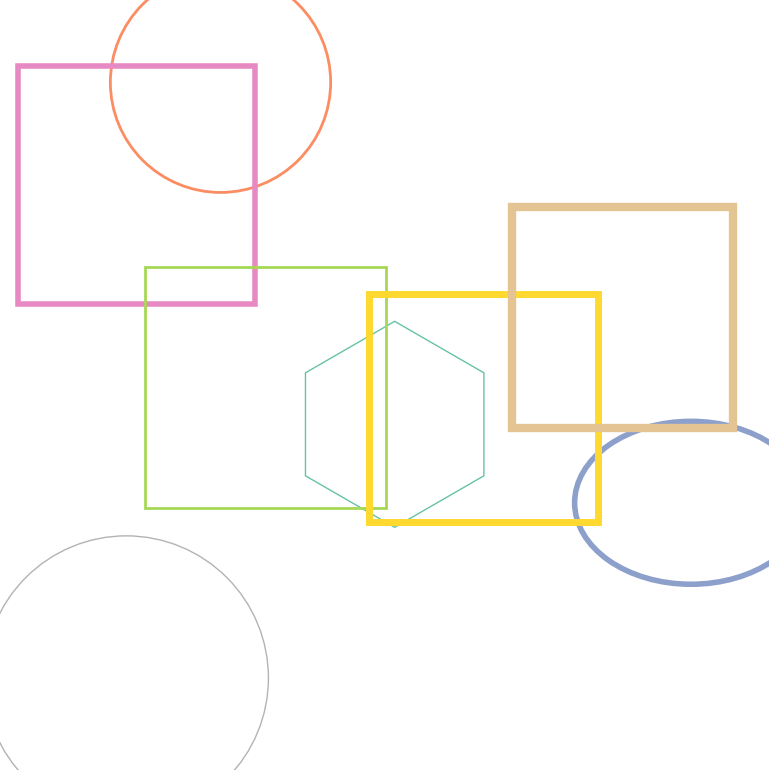[{"shape": "hexagon", "thickness": 0.5, "radius": 0.67, "center": [0.513, 0.449]}, {"shape": "circle", "thickness": 1, "radius": 0.72, "center": [0.286, 0.893]}, {"shape": "oval", "thickness": 2, "radius": 0.76, "center": [0.897, 0.347]}, {"shape": "square", "thickness": 2, "radius": 0.77, "center": [0.177, 0.76]}, {"shape": "square", "thickness": 1, "radius": 0.78, "center": [0.345, 0.497]}, {"shape": "square", "thickness": 2.5, "radius": 0.74, "center": [0.628, 0.47]}, {"shape": "square", "thickness": 3, "radius": 0.72, "center": [0.809, 0.587]}, {"shape": "circle", "thickness": 0.5, "radius": 0.92, "center": [0.164, 0.12]}]